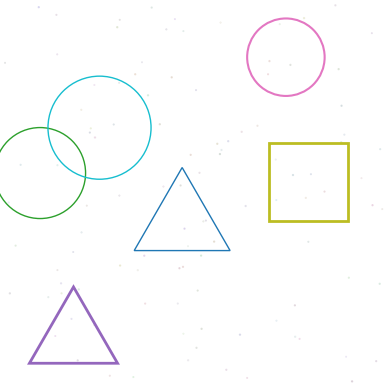[{"shape": "triangle", "thickness": 1, "radius": 0.72, "center": [0.473, 0.421]}, {"shape": "circle", "thickness": 1, "radius": 0.59, "center": [0.104, 0.551]}, {"shape": "triangle", "thickness": 2, "radius": 0.66, "center": [0.191, 0.123]}, {"shape": "circle", "thickness": 1.5, "radius": 0.5, "center": [0.743, 0.851]}, {"shape": "square", "thickness": 2, "radius": 0.51, "center": [0.801, 0.527]}, {"shape": "circle", "thickness": 1, "radius": 0.67, "center": [0.258, 0.668]}]